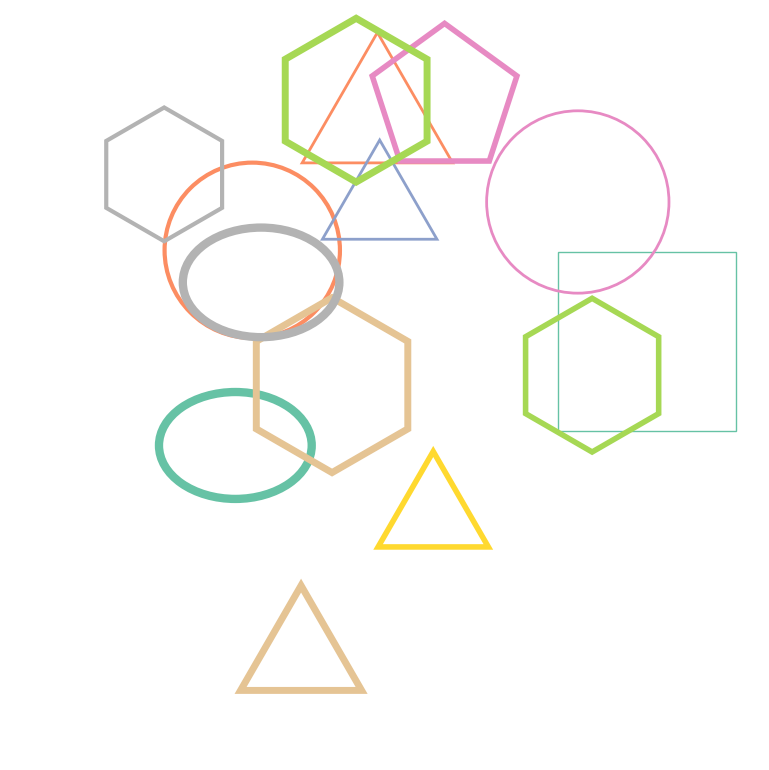[{"shape": "square", "thickness": 0.5, "radius": 0.58, "center": [0.84, 0.556]}, {"shape": "oval", "thickness": 3, "radius": 0.5, "center": [0.306, 0.421]}, {"shape": "triangle", "thickness": 1, "radius": 0.56, "center": [0.49, 0.845]}, {"shape": "circle", "thickness": 1.5, "radius": 0.57, "center": [0.328, 0.675]}, {"shape": "triangle", "thickness": 1, "radius": 0.43, "center": [0.493, 0.732]}, {"shape": "pentagon", "thickness": 2, "radius": 0.49, "center": [0.577, 0.871]}, {"shape": "circle", "thickness": 1, "radius": 0.59, "center": [0.75, 0.738]}, {"shape": "hexagon", "thickness": 2.5, "radius": 0.53, "center": [0.463, 0.87]}, {"shape": "hexagon", "thickness": 2, "radius": 0.5, "center": [0.769, 0.513]}, {"shape": "triangle", "thickness": 2, "radius": 0.41, "center": [0.563, 0.331]}, {"shape": "triangle", "thickness": 2.5, "radius": 0.45, "center": [0.391, 0.149]}, {"shape": "hexagon", "thickness": 2.5, "radius": 0.57, "center": [0.431, 0.5]}, {"shape": "oval", "thickness": 3, "radius": 0.51, "center": [0.339, 0.633]}, {"shape": "hexagon", "thickness": 1.5, "radius": 0.43, "center": [0.213, 0.774]}]